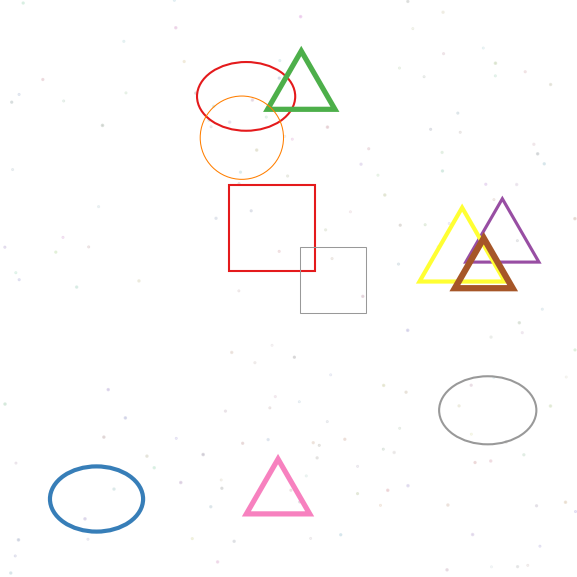[{"shape": "oval", "thickness": 1, "radius": 0.43, "center": [0.426, 0.832]}, {"shape": "square", "thickness": 1, "radius": 0.37, "center": [0.47, 0.605]}, {"shape": "oval", "thickness": 2, "radius": 0.4, "center": [0.167, 0.135]}, {"shape": "triangle", "thickness": 2.5, "radius": 0.34, "center": [0.522, 0.844]}, {"shape": "triangle", "thickness": 1.5, "radius": 0.37, "center": [0.87, 0.582]}, {"shape": "circle", "thickness": 0.5, "radius": 0.36, "center": [0.419, 0.761]}, {"shape": "triangle", "thickness": 2, "radius": 0.43, "center": [0.8, 0.554]}, {"shape": "triangle", "thickness": 3, "radius": 0.29, "center": [0.838, 0.529]}, {"shape": "triangle", "thickness": 2.5, "radius": 0.32, "center": [0.481, 0.141]}, {"shape": "square", "thickness": 0.5, "radius": 0.29, "center": [0.577, 0.514]}, {"shape": "oval", "thickness": 1, "radius": 0.42, "center": [0.845, 0.289]}]